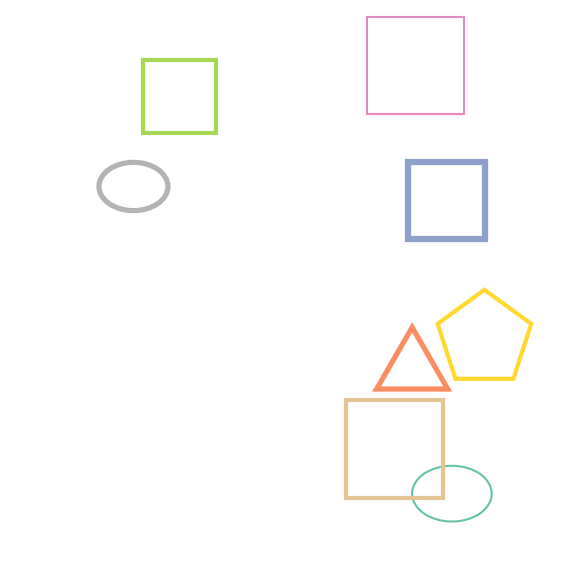[{"shape": "oval", "thickness": 1, "radius": 0.34, "center": [0.783, 0.144]}, {"shape": "triangle", "thickness": 2.5, "radius": 0.36, "center": [0.714, 0.361]}, {"shape": "square", "thickness": 3, "radius": 0.33, "center": [0.773, 0.652]}, {"shape": "square", "thickness": 1, "radius": 0.42, "center": [0.719, 0.886]}, {"shape": "square", "thickness": 2, "radius": 0.32, "center": [0.311, 0.832]}, {"shape": "pentagon", "thickness": 2, "radius": 0.43, "center": [0.839, 0.412]}, {"shape": "square", "thickness": 2, "radius": 0.42, "center": [0.683, 0.221]}, {"shape": "oval", "thickness": 2.5, "radius": 0.3, "center": [0.231, 0.676]}]